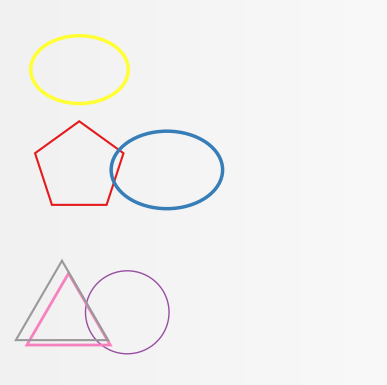[{"shape": "pentagon", "thickness": 1.5, "radius": 0.6, "center": [0.205, 0.565]}, {"shape": "oval", "thickness": 2.5, "radius": 0.72, "center": [0.431, 0.559]}, {"shape": "circle", "thickness": 1, "radius": 0.54, "center": [0.328, 0.189]}, {"shape": "oval", "thickness": 2.5, "radius": 0.63, "center": [0.205, 0.819]}, {"shape": "triangle", "thickness": 2, "radius": 0.62, "center": [0.177, 0.166]}, {"shape": "triangle", "thickness": 1.5, "radius": 0.69, "center": [0.16, 0.185]}]